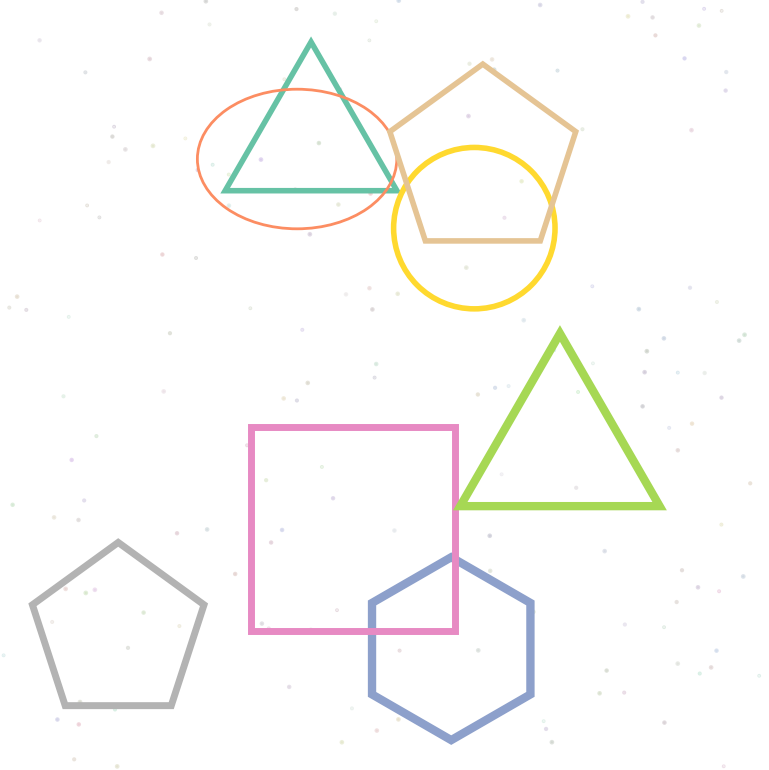[{"shape": "triangle", "thickness": 2, "radius": 0.64, "center": [0.404, 0.817]}, {"shape": "oval", "thickness": 1, "radius": 0.65, "center": [0.386, 0.793]}, {"shape": "hexagon", "thickness": 3, "radius": 0.59, "center": [0.586, 0.158]}, {"shape": "square", "thickness": 2.5, "radius": 0.66, "center": [0.458, 0.313]}, {"shape": "triangle", "thickness": 3, "radius": 0.75, "center": [0.727, 0.417]}, {"shape": "circle", "thickness": 2, "radius": 0.52, "center": [0.616, 0.704]}, {"shape": "pentagon", "thickness": 2, "radius": 0.63, "center": [0.627, 0.79]}, {"shape": "pentagon", "thickness": 2.5, "radius": 0.59, "center": [0.154, 0.178]}]